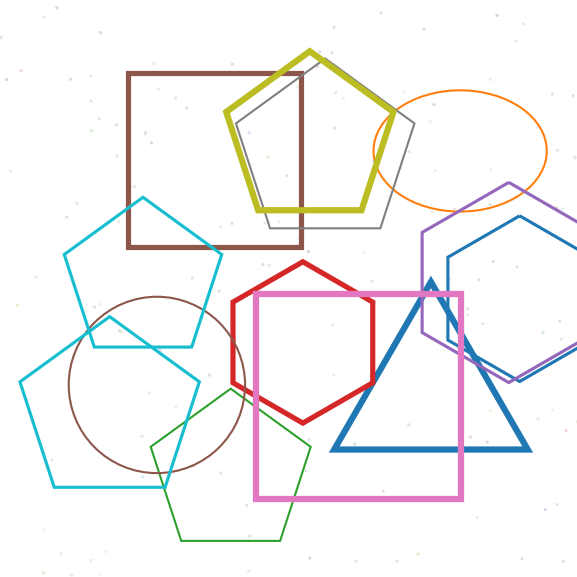[{"shape": "triangle", "thickness": 3, "radius": 0.97, "center": [0.746, 0.317]}, {"shape": "hexagon", "thickness": 1.5, "radius": 0.72, "center": [0.9, 0.482]}, {"shape": "oval", "thickness": 1, "radius": 0.75, "center": [0.797, 0.738]}, {"shape": "pentagon", "thickness": 1, "radius": 0.73, "center": [0.399, 0.18]}, {"shape": "hexagon", "thickness": 2.5, "radius": 0.7, "center": [0.524, 0.406]}, {"shape": "hexagon", "thickness": 1.5, "radius": 0.87, "center": [0.881, 0.51]}, {"shape": "square", "thickness": 2.5, "radius": 0.75, "center": [0.372, 0.722]}, {"shape": "circle", "thickness": 1, "radius": 0.76, "center": [0.272, 0.333]}, {"shape": "square", "thickness": 3, "radius": 0.89, "center": [0.621, 0.312]}, {"shape": "pentagon", "thickness": 1, "radius": 0.81, "center": [0.563, 0.735]}, {"shape": "pentagon", "thickness": 3, "radius": 0.76, "center": [0.536, 0.758]}, {"shape": "pentagon", "thickness": 1.5, "radius": 0.72, "center": [0.248, 0.514]}, {"shape": "pentagon", "thickness": 1.5, "radius": 0.82, "center": [0.19, 0.287]}]